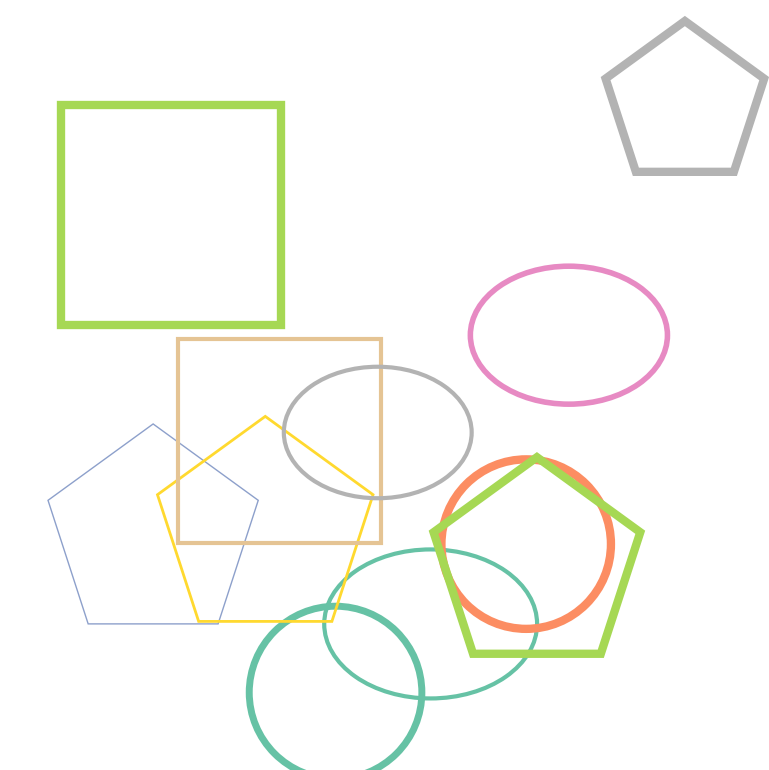[{"shape": "oval", "thickness": 1.5, "radius": 0.69, "center": [0.559, 0.19]}, {"shape": "circle", "thickness": 2.5, "radius": 0.56, "center": [0.436, 0.101]}, {"shape": "circle", "thickness": 3, "radius": 0.55, "center": [0.683, 0.293]}, {"shape": "pentagon", "thickness": 0.5, "radius": 0.72, "center": [0.199, 0.306]}, {"shape": "oval", "thickness": 2, "radius": 0.64, "center": [0.739, 0.565]}, {"shape": "pentagon", "thickness": 3, "radius": 0.71, "center": [0.697, 0.265]}, {"shape": "square", "thickness": 3, "radius": 0.71, "center": [0.222, 0.72]}, {"shape": "pentagon", "thickness": 1, "radius": 0.74, "center": [0.345, 0.312]}, {"shape": "square", "thickness": 1.5, "radius": 0.66, "center": [0.363, 0.427]}, {"shape": "oval", "thickness": 1.5, "radius": 0.61, "center": [0.491, 0.438]}, {"shape": "pentagon", "thickness": 3, "radius": 0.54, "center": [0.889, 0.864]}]